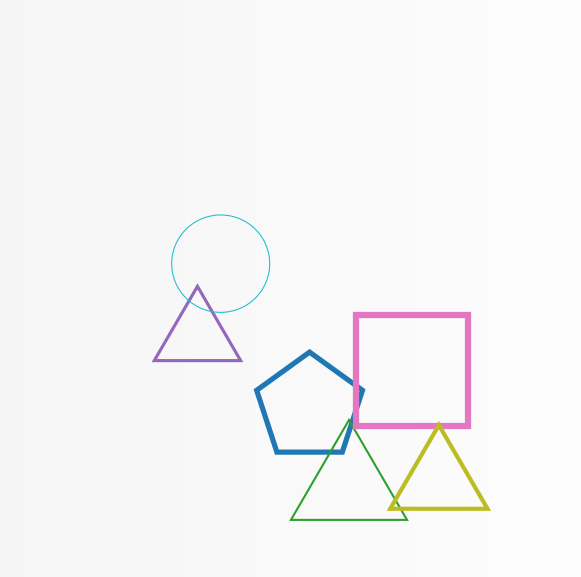[{"shape": "pentagon", "thickness": 2.5, "radius": 0.48, "center": [0.533, 0.294]}, {"shape": "triangle", "thickness": 1, "radius": 0.58, "center": [0.6, 0.157]}, {"shape": "triangle", "thickness": 1.5, "radius": 0.43, "center": [0.34, 0.418]}, {"shape": "square", "thickness": 3, "radius": 0.48, "center": [0.709, 0.358]}, {"shape": "triangle", "thickness": 2, "radius": 0.48, "center": [0.755, 0.166]}, {"shape": "circle", "thickness": 0.5, "radius": 0.42, "center": [0.38, 0.543]}]